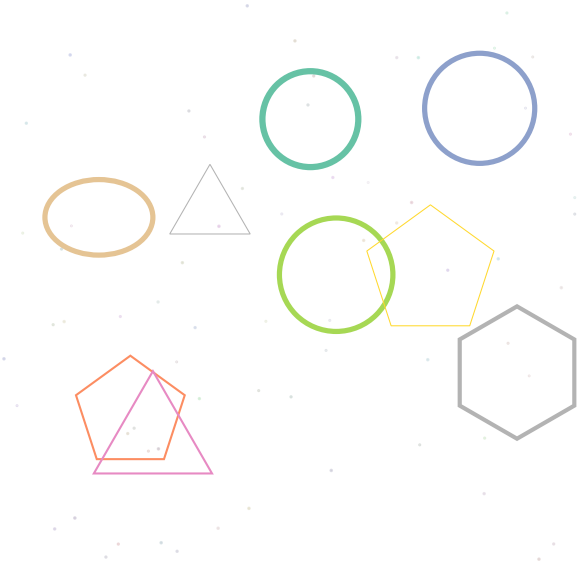[{"shape": "circle", "thickness": 3, "radius": 0.42, "center": [0.537, 0.793]}, {"shape": "pentagon", "thickness": 1, "radius": 0.5, "center": [0.226, 0.284]}, {"shape": "circle", "thickness": 2.5, "radius": 0.48, "center": [0.831, 0.812]}, {"shape": "triangle", "thickness": 1, "radius": 0.59, "center": [0.265, 0.238]}, {"shape": "circle", "thickness": 2.5, "radius": 0.49, "center": [0.582, 0.523]}, {"shape": "pentagon", "thickness": 0.5, "radius": 0.58, "center": [0.745, 0.529]}, {"shape": "oval", "thickness": 2.5, "radius": 0.47, "center": [0.171, 0.623]}, {"shape": "hexagon", "thickness": 2, "radius": 0.57, "center": [0.895, 0.354]}, {"shape": "triangle", "thickness": 0.5, "radius": 0.4, "center": [0.364, 0.634]}]